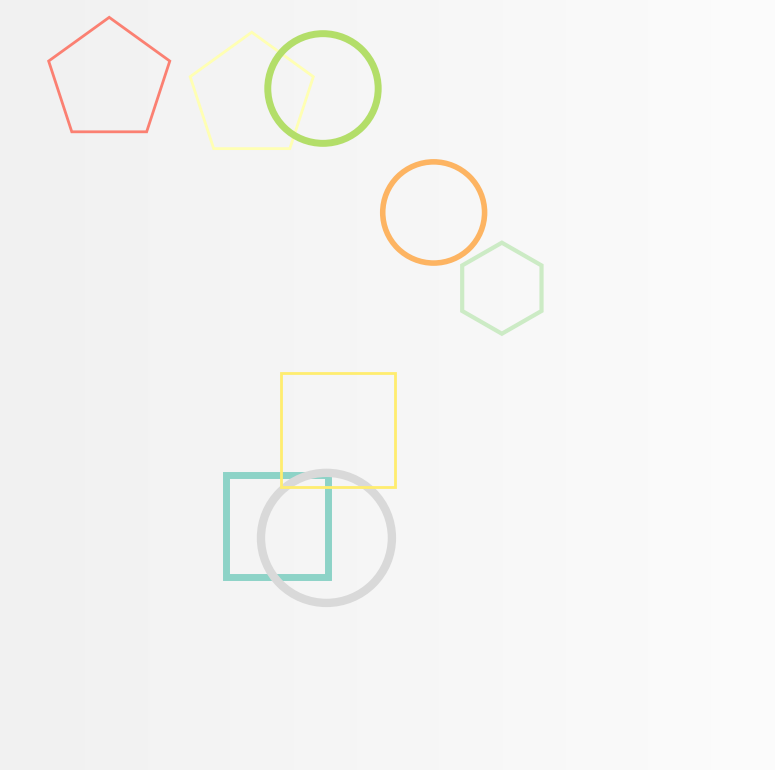[{"shape": "square", "thickness": 2.5, "radius": 0.33, "center": [0.357, 0.317]}, {"shape": "pentagon", "thickness": 1, "radius": 0.42, "center": [0.325, 0.875]}, {"shape": "pentagon", "thickness": 1, "radius": 0.41, "center": [0.141, 0.895]}, {"shape": "circle", "thickness": 2, "radius": 0.33, "center": [0.56, 0.724]}, {"shape": "circle", "thickness": 2.5, "radius": 0.36, "center": [0.417, 0.885]}, {"shape": "circle", "thickness": 3, "radius": 0.42, "center": [0.421, 0.301]}, {"shape": "hexagon", "thickness": 1.5, "radius": 0.3, "center": [0.648, 0.626]}, {"shape": "square", "thickness": 1, "radius": 0.37, "center": [0.436, 0.441]}]